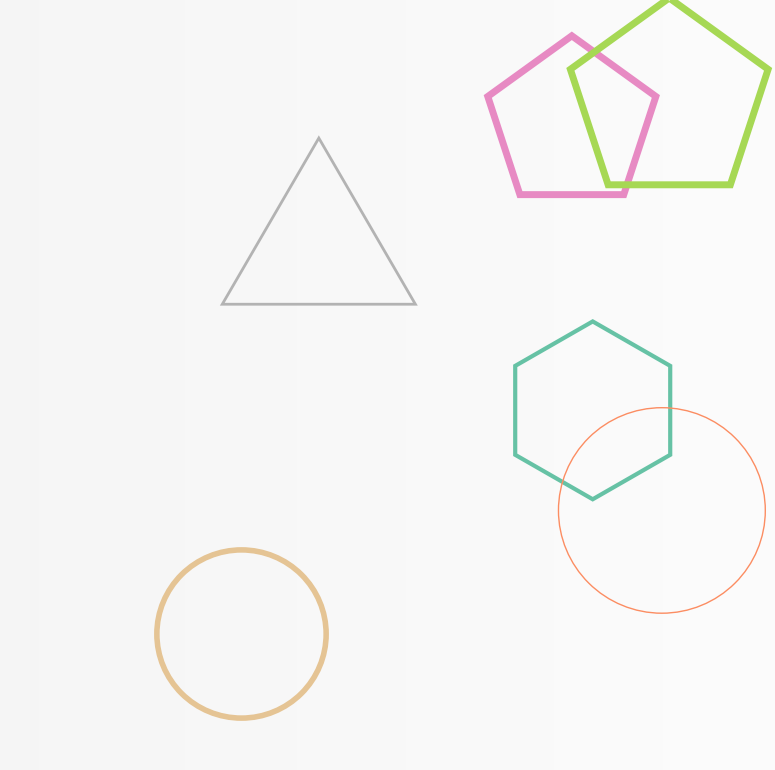[{"shape": "hexagon", "thickness": 1.5, "radius": 0.58, "center": [0.765, 0.467]}, {"shape": "circle", "thickness": 0.5, "radius": 0.67, "center": [0.854, 0.337]}, {"shape": "pentagon", "thickness": 2.5, "radius": 0.57, "center": [0.738, 0.839]}, {"shape": "pentagon", "thickness": 2.5, "radius": 0.67, "center": [0.864, 0.869]}, {"shape": "circle", "thickness": 2, "radius": 0.55, "center": [0.312, 0.177]}, {"shape": "triangle", "thickness": 1, "radius": 0.72, "center": [0.411, 0.677]}]